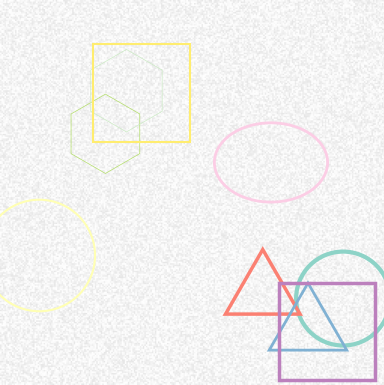[{"shape": "circle", "thickness": 3, "radius": 0.61, "center": [0.891, 0.225]}, {"shape": "circle", "thickness": 1.5, "radius": 0.72, "center": [0.102, 0.336]}, {"shape": "triangle", "thickness": 2.5, "radius": 0.56, "center": [0.682, 0.24]}, {"shape": "triangle", "thickness": 2, "radius": 0.58, "center": [0.8, 0.149]}, {"shape": "hexagon", "thickness": 0.5, "radius": 0.52, "center": [0.274, 0.652]}, {"shape": "oval", "thickness": 2, "radius": 0.74, "center": [0.704, 0.578]}, {"shape": "square", "thickness": 2.5, "radius": 0.63, "center": [0.849, 0.138]}, {"shape": "hexagon", "thickness": 0.5, "radius": 0.54, "center": [0.328, 0.764]}, {"shape": "square", "thickness": 1.5, "radius": 0.63, "center": [0.368, 0.759]}]